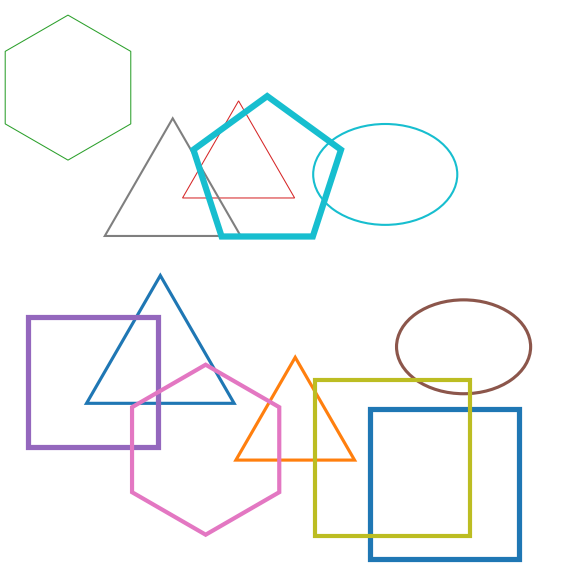[{"shape": "triangle", "thickness": 1.5, "radius": 0.74, "center": [0.278, 0.375]}, {"shape": "square", "thickness": 2.5, "radius": 0.65, "center": [0.77, 0.161]}, {"shape": "triangle", "thickness": 1.5, "radius": 0.59, "center": [0.511, 0.262]}, {"shape": "hexagon", "thickness": 0.5, "radius": 0.63, "center": [0.118, 0.847]}, {"shape": "triangle", "thickness": 0.5, "radius": 0.56, "center": [0.413, 0.712]}, {"shape": "square", "thickness": 2.5, "radius": 0.56, "center": [0.161, 0.338]}, {"shape": "oval", "thickness": 1.5, "radius": 0.58, "center": [0.803, 0.399]}, {"shape": "hexagon", "thickness": 2, "radius": 0.74, "center": [0.356, 0.22]}, {"shape": "triangle", "thickness": 1, "radius": 0.68, "center": [0.299, 0.658]}, {"shape": "square", "thickness": 2, "radius": 0.67, "center": [0.68, 0.206]}, {"shape": "pentagon", "thickness": 3, "radius": 0.67, "center": [0.463, 0.698]}, {"shape": "oval", "thickness": 1, "radius": 0.62, "center": [0.667, 0.697]}]